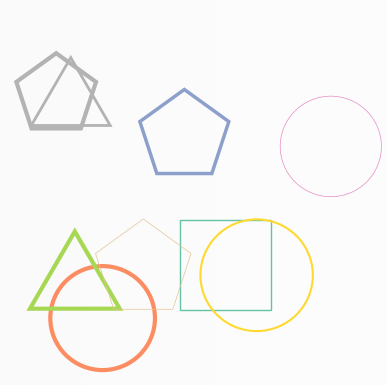[{"shape": "square", "thickness": 1, "radius": 0.59, "center": [0.582, 0.311]}, {"shape": "circle", "thickness": 3, "radius": 0.68, "center": [0.265, 0.174]}, {"shape": "pentagon", "thickness": 2.5, "radius": 0.6, "center": [0.476, 0.647]}, {"shape": "circle", "thickness": 0.5, "radius": 0.65, "center": [0.854, 0.62]}, {"shape": "triangle", "thickness": 3, "radius": 0.67, "center": [0.193, 0.265]}, {"shape": "circle", "thickness": 1.5, "radius": 0.73, "center": [0.662, 0.285]}, {"shape": "pentagon", "thickness": 0.5, "radius": 0.65, "center": [0.37, 0.302]}, {"shape": "triangle", "thickness": 2, "radius": 0.59, "center": [0.183, 0.733]}, {"shape": "pentagon", "thickness": 3, "radius": 0.54, "center": [0.145, 0.754]}]